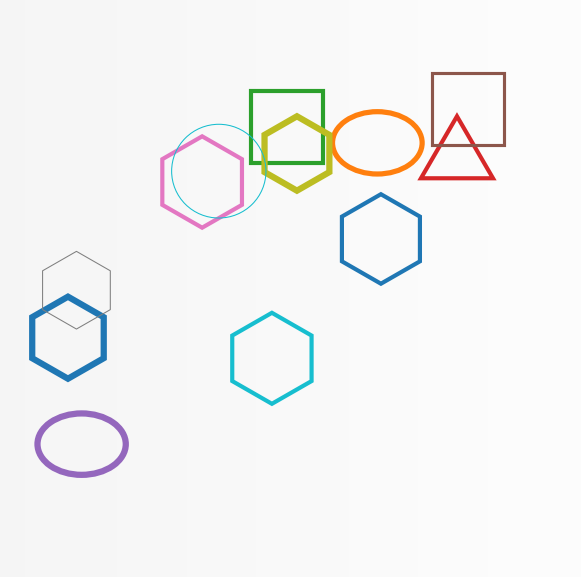[{"shape": "hexagon", "thickness": 3, "radius": 0.36, "center": [0.117, 0.414]}, {"shape": "hexagon", "thickness": 2, "radius": 0.39, "center": [0.655, 0.585]}, {"shape": "oval", "thickness": 2.5, "radius": 0.39, "center": [0.649, 0.752]}, {"shape": "square", "thickness": 2, "radius": 0.31, "center": [0.493, 0.779]}, {"shape": "triangle", "thickness": 2, "radius": 0.36, "center": [0.786, 0.726]}, {"shape": "oval", "thickness": 3, "radius": 0.38, "center": [0.14, 0.23]}, {"shape": "square", "thickness": 1.5, "radius": 0.31, "center": [0.805, 0.811]}, {"shape": "hexagon", "thickness": 2, "radius": 0.4, "center": [0.348, 0.684]}, {"shape": "hexagon", "thickness": 0.5, "radius": 0.34, "center": [0.132, 0.497]}, {"shape": "hexagon", "thickness": 3, "radius": 0.32, "center": [0.511, 0.733]}, {"shape": "circle", "thickness": 0.5, "radius": 0.41, "center": [0.376, 0.703]}, {"shape": "hexagon", "thickness": 2, "radius": 0.39, "center": [0.468, 0.379]}]